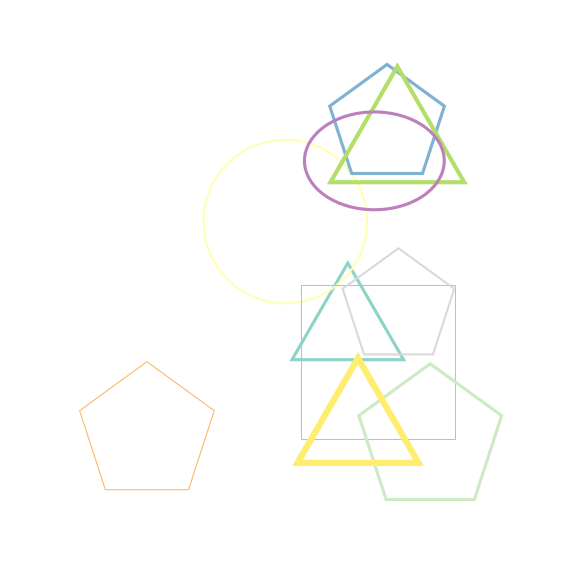[{"shape": "triangle", "thickness": 1.5, "radius": 0.56, "center": [0.602, 0.432]}, {"shape": "circle", "thickness": 1, "radius": 0.71, "center": [0.494, 0.615]}, {"shape": "square", "thickness": 0.5, "radius": 0.67, "center": [0.655, 0.372]}, {"shape": "pentagon", "thickness": 1.5, "radius": 0.52, "center": [0.67, 0.783]}, {"shape": "pentagon", "thickness": 0.5, "radius": 0.61, "center": [0.254, 0.25]}, {"shape": "triangle", "thickness": 2, "radius": 0.67, "center": [0.688, 0.75]}, {"shape": "pentagon", "thickness": 1, "radius": 0.51, "center": [0.69, 0.468]}, {"shape": "oval", "thickness": 1.5, "radius": 0.61, "center": [0.648, 0.721]}, {"shape": "pentagon", "thickness": 1.5, "radius": 0.65, "center": [0.745, 0.239]}, {"shape": "triangle", "thickness": 3, "radius": 0.61, "center": [0.62, 0.258]}]